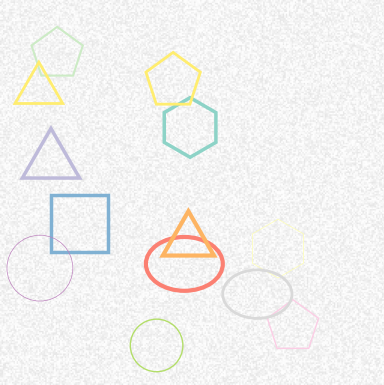[{"shape": "hexagon", "thickness": 2.5, "radius": 0.39, "center": [0.494, 0.669]}, {"shape": "hexagon", "thickness": 0.5, "radius": 0.38, "center": [0.722, 0.354]}, {"shape": "triangle", "thickness": 2.5, "radius": 0.43, "center": [0.132, 0.58]}, {"shape": "oval", "thickness": 3, "radius": 0.5, "center": [0.479, 0.315]}, {"shape": "square", "thickness": 2.5, "radius": 0.37, "center": [0.206, 0.42]}, {"shape": "triangle", "thickness": 3, "radius": 0.38, "center": [0.489, 0.375]}, {"shape": "circle", "thickness": 1, "radius": 0.34, "center": [0.407, 0.103]}, {"shape": "pentagon", "thickness": 1, "radius": 0.35, "center": [0.761, 0.152]}, {"shape": "oval", "thickness": 2, "radius": 0.45, "center": [0.668, 0.236]}, {"shape": "circle", "thickness": 0.5, "radius": 0.43, "center": [0.104, 0.304]}, {"shape": "pentagon", "thickness": 1.5, "radius": 0.35, "center": [0.149, 0.86]}, {"shape": "triangle", "thickness": 2, "radius": 0.36, "center": [0.101, 0.767]}, {"shape": "pentagon", "thickness": 2, "radius": 0.37, "center": [0.45, 0.79]}]